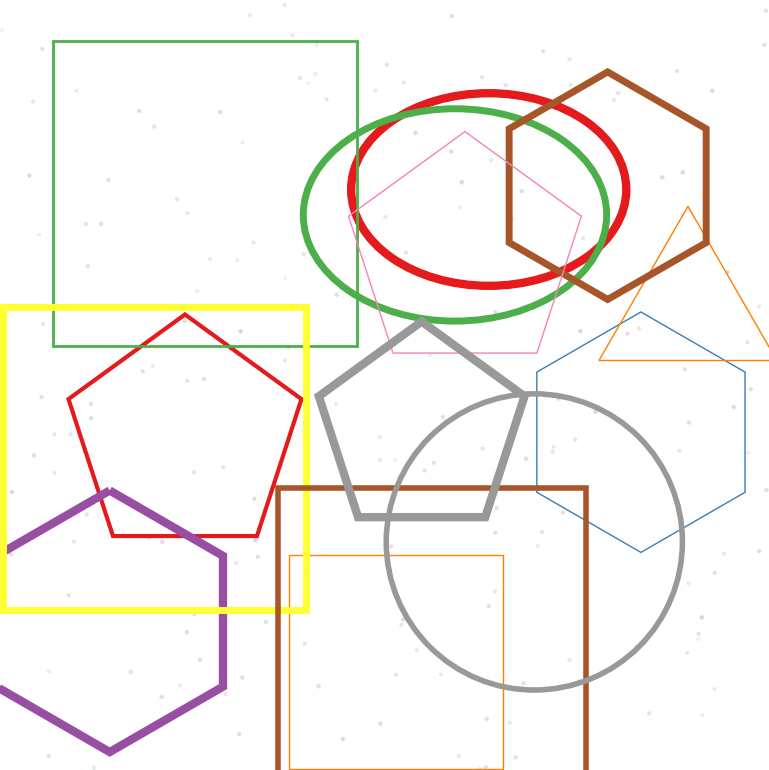[{"shape": "pentagon", "thickness": 1.5, "radius": 0.8, "center": [0.24, 0.433]}, {"shape": "oval", "thickness": 3, "radius": 0.89, "center": [0.635, 0.754]}, {"shape": "hexagon", "thickness": 0.5, "radius": 0.78, "center": [0.832, 0.439]}, {"shape": "square", "thickness": 1, "radius": 0.99, "center": [0.266, 0.749]}, {"shape": "oval", "thickness": 2.5, "radius": 0.98, "center": [0.591, 0.721]}, {"shape": "hexagon", "thickness": 3, "radius": 0.85, "center": [0.142, 0.193]}, {"shape": "square", "thickness": 0.5, "radius": 0.7, "center": [0.514, 0.141]}, {"shape": "triangle", "thickness": 0.5, "radius": 0.67, "center": [0.893, 0.599]}, {"shape": "square", "thickness": 2.5, "radius": 0.98, "center": [0.201, 0.405]}, {"shape": "square", "thickness": 2, "radius": 1.0, "center": [0.561, 0.166]}, {"shape": "hexagon", "thickness": 2.5, "radius": 0.74, "center": [0.789, 0.759]}, {"shape": "pentagon", "thickness": 0.5, "radius": 0.79, "center": [0.604, 0.67]}, {"shape": "circle", "thickness": 2, "radius": 0.96, "center": [0.694, 0.296]}, {"shape": "pentagon", "thickness": 3, "radius": 0.7, "center": [0.548, 0.442]}]